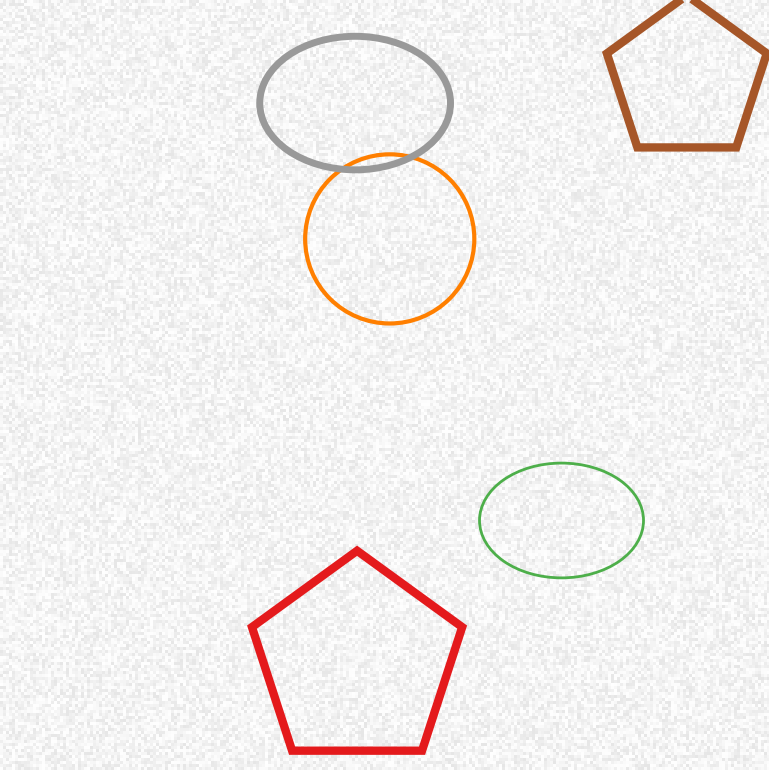[{"shape": "pentagon", "thickness": 3, "radius": 0.72, "center": [0.464, 0.141]}, {"shape": "oval", "thickness": 1, "radius": 0.53, "center": [0.729, 0.324]}, {"shape": "circle", "thickness": 1.5, "radius": 0.55, "center": [0.506, 0.69]}, {"shape": "pentagon", "thickness": 3, "radius": 0.55, "center": [0.892, 0.897]}, {"shape": "oval", "thickness": 2.5, "radius": 0.62, "center": [0.461, 0.866]}]